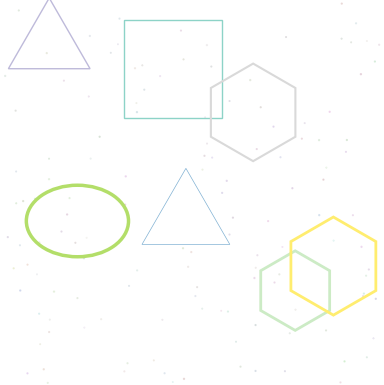[{"shape": "square", "thickness": 1, "radius": 0.64, "center": [0.449, 0.82]}, {"shape": "triangle", "thickness": 1, "radius": 0.61, "center": [0.128, 0.883]}, {"shape": "triangle", "thickness": 0.5, "radius": 0.66, "center": [0.483, 0.431]}, {"shape": "oval", "thickness": 2.5, "radius": 0.66, "center": [0.201, 0.426]}, {"shape": "hexagon", "thickness": 1.5, "radius": 0.63, "center": [0.657, 0.708]}, {"shape": "hexagon", "thickness": 2, "radius": 0.52, "center": [0.767, 0.245]}, {"shape": "hexagon", "thickness": 2, "radius": 0.64, "center": [0.866, 0.309]}]